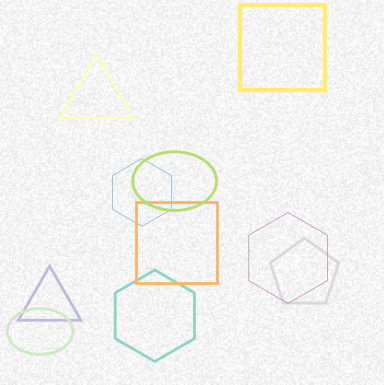[{"shape": "hexagon", "thickness": 2, "radius": 0.59, "center": [0.402, 0.18]}, {"shape": "triangle", "thickness": 1.5, "radius": 0.55, "center": [0.251, 0.749]}, {"shape": "triangle", "thickness": 2, "radius": 0.47, "center": [0.129, 0.215]}, {"shape": "hexagon", "thickness": 0.5, "radius": 0.44, "center": [0.369, 0.5]}, {"shape": "square", "thickness": 2, "radius": 0.52, "center": [0.459, 0.37]}, {"shape": "oval", "thickness": 2, "radius": 0.54, "center": [0.454, 0.53]}, {"shape": "pentagon", "thickness": 2, "radius": 0.47, "center": [0.791, 0.288]}, {"shape": "hexagon", "thickness": 0.5, "radius": 0.59, "center": [0.748, 0.33]}, {"shape": "oval", "thickness": 2, "radius": 0.43, "center": [0.104, 0.139]}, {"shape": "square", "thickness": 3, "radius": 0.55, "center": [0.735, 0.877]}]